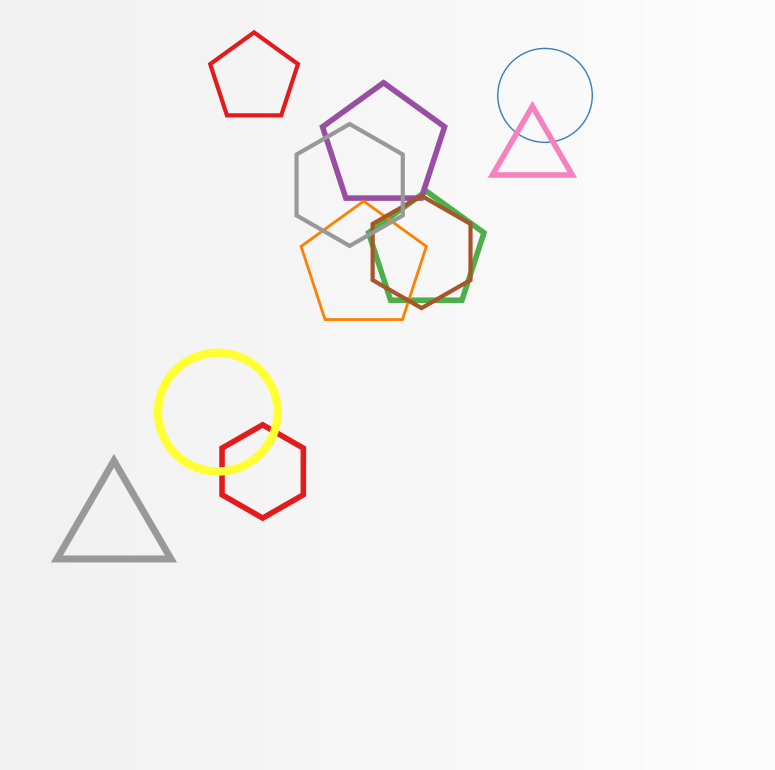[{"shape": "pentagon", "thickness": 1.5, "radius": 0.3, "center": [0.328, 0.898]}, {"shape": "hexagon", "thickness": 2, "radius": 0.3, "center": [0.339, 0.388]}, {"shape": "circle", "thickness": 0.5, "radius": 0.3, "center": [0.703, 0.876]}, {"shape": "pentagon", "thickness": 2, "radius": 0.39, "center": [0.55, 0.673]}, {"shape": "pentagon", "thickness": 2, "radius": 0.41, "center": [0.495, 0.81]}, {"shape": "pentagon", "thickness": 1, "radius": 0.42, "center": [0.469, 0.654]}, {"shape": "circle", "thickness": 3, "radius": 0.39, "center": [0.281, 0.465]}, {"shape": "hexagon", "thickness": 1.5, "radius": 0.36, "center": [0.544, 0.673]}, {"shape": "triangle", "thickness": 2, "radius": 0.3, "center": [0.687, 0.802]}, {"shape": "hexagon", "thickness": 1.5, "radius": 0.4, "center": [0.451, 0.76]}, {"shape": "triangle", "thickness": 2.5, "radius": 0.42, "center": [0.147, 0.317]}]